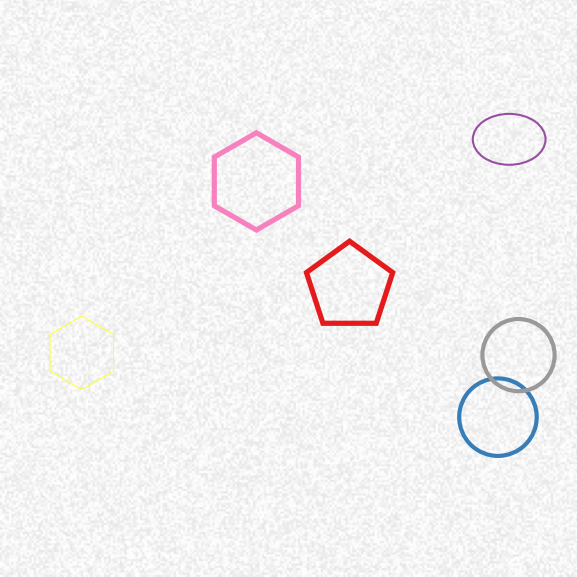[{"shape": "pentagon", "thickness": 2.5, "radius": 0.39, "center": [0.605, 0.503]}, {"shape": "circle", "thickness": 2, "radius": 0.34, "center": [0.862, 0.277]}, {"shape": "oval", "thickness": 1, "radius": 0.31, "center": [0.882, 0.758]}, {"shape": "hexagon", "thickness": 0.5, "radius": 0.32, "center": [0.142, 0.388]}, {"shape": "hexagon", "thickness": 2.5, "radius": 0.42, "center": [0.444, 0.685]}, {"shape": "circle", "thickness": 2, "radius": 0.31, "center": [0.898, 0.384]}]